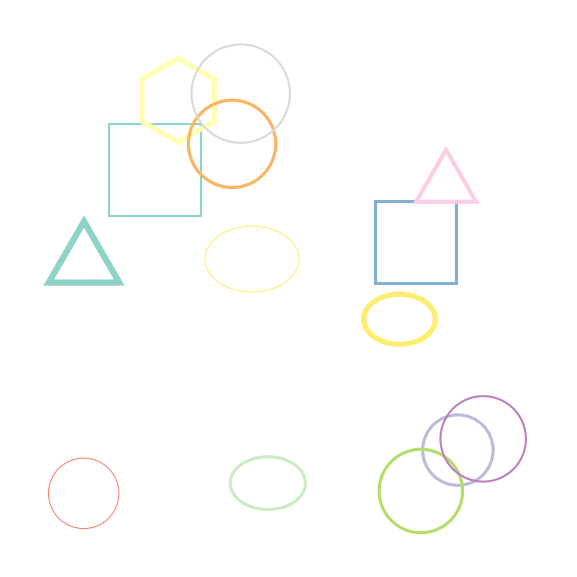[{"shape": "triangle", "thickness": 3, "radius": 0.35, "center": [0.145, 0.545]}, {"shape": "square", "thickness": 1, "radius": 0.4, "center": [0.268, 0.705]}, {"shape": "hexagon", "thickness": 2.5, "radius": 0.36, "center": [0.309, 0.826]}, {"shape": "circle", "thickness": 1.5, "radius": 0.31, "center": [0.793, 0.22]}, {"shape": "circle", "thickness": 0.5, "radius": 0.31, "center": [0.145, 0.145]}, {"shape": "square", "thickness": 1.5, "radius": 0.35, "center": [0.72, 0.58]}, {"shape": "circle", "thickness": 1.5, "radius": 0.38, "center": [0.402, 0.75]}, {"shape": "circle", "thickness": 1.5, "radius": 0.36, "center": [0.729, 0.149]}, {"shape": "triangle", "thickness": 2, "radius": 0.3, "center": [0.772, 0.68]}, {"shape": "circle", "thickness": 1, "radius": 0.43, "center": [0.417, 0.837]}, {"shape": "circle", "thickness": 1, "radius": 0.37, "center": [0.837, 0.239]}, {"shape": "oval", "thickness": 1.5, "radius": 0.33, "center": [0.464, 0.163]}, {"shape": "oval", "thickness": 0.5, "radius": 0.41, "center": [0.436, 0.551]}, {"shape": "oval", "thickness": 2.5, "radius": 0.31, "center": [0.692, 0.446]}]